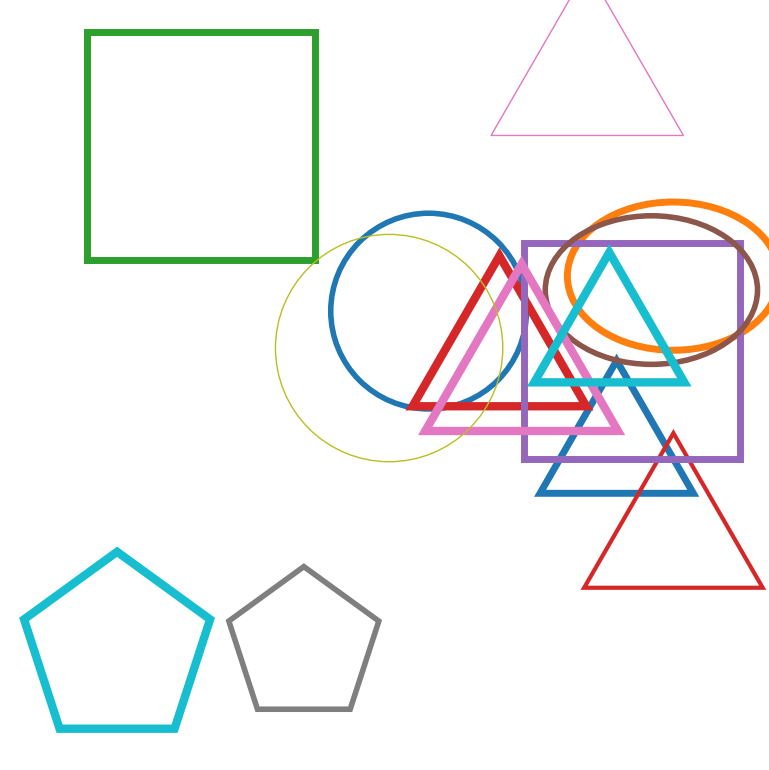[{"shape": "circle", "thickness": 2, "radius": 0.64, "center": [0.557, 0.596]}, {"shape": "triangle", "thickness": 2.5, "radius": 0.57, "center": [0.801, 0.417]}, {"shape": "oval", "thickness": 2.5, "radius": 0.69, "center": [0.874, 0.641]}, {"shape": "square", "thickness": 2.5, "radius": 0.74, "center": [0.261, 0.811]}, {"shape": "triangle", "thickness": 1.5, "radius": 0.67, "center": [0.875, 0.304]}, {"shape": "triangle", "thickness": 3, "radius": 0.65, "center": [0.649, 0.538]}, {"shape": "square", "thickness": 2.5, "radius": 0.7, "center": [0.821, 0.544]}, {"shape": "oval", "thickness": 2, "radius": 0.69, "center": [0.846, 0.623]}, {"shape": "triangle", "thickness": 0.5, "radius": 0.72, "center": [0.763, 0.896]}, {"shape": "triangle", "thickness": 3, "radius": 0.72, "center": [0.677, 0.513]}, {"shape": "pentagon", "thickness": 2, "radius": 0.51, "center": [0.395, 0.162]}, {"shape": "circle", "thickness": 0.5, "radius": 0.74, "center": [0.505, 0.548]}, {"shape": "triangle", "thickness": 3, "radius": 0.56, "center": [0.791, 0.56]}, {"shape": "pentagon", "thickness": 3, "radius": 0.64, "center": [0.152, 0.156]}]